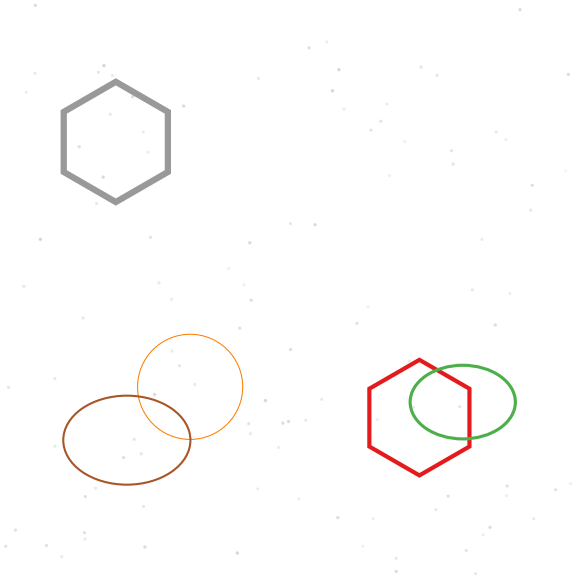[{"shape": "hexagon", "thickness": 2, "radius": 0.5, "center": [0.726, 0.276]}, {"shape": "oval", "thickness": 1.5, "radius": 0.46, "center": [0.801, 0.303]}, {"shape": "circle", "thickness": 0.5, "radius": 0.46, "center": [0.329, 0.329]}, {"shape": "oval", "thickness": 1, "radius": 0.55, "center": [0.22, 0.237]}, {"shape": "hexagon", "thickness": 3, "radius": 0.52, "center": [0.201, 0.753]}]